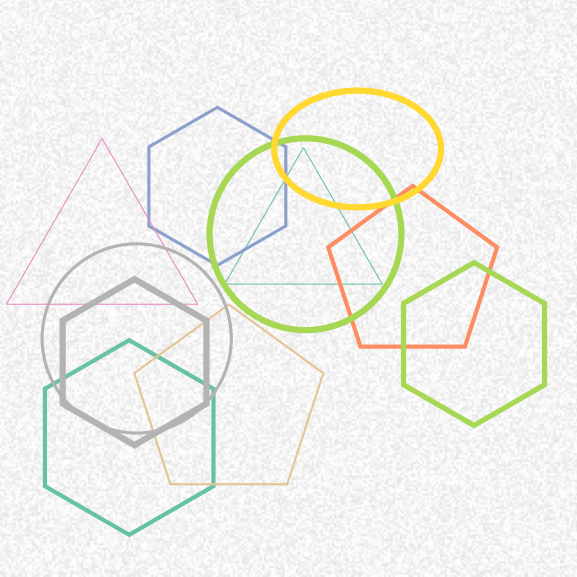[{"shape": "hexagon", "thickness": 2, "radius": 0.84, "center": [0.224, 0.242]}, {"shape": "triangle", "thickness": 0.5, "radius": 0.79, "center": [0.525, 0.586]}, {"shape": "pentagon", "thickness": 2, "radius": 0.77, "center": [0.715, 0.523]}, {"shape": "hexagon", "thickness": 1.5, "radius": 0.68, "center": [0.376, 0.676]}, {"shape": "triangle", "thickness": 0.5, "radius": 0.96, "center": [0.177, 0.568]}, {"shape": "circle", "thickness": 3, "radius": 0.83, "center": [0.529, 0.594]}, {"shape": "hexagon", "thickness": 2.5, "radius": 0.7, "center": [0.821, 0.403]}, {"shape": "oval", "thickness": 3, "radius": 0.72, "center": [0.619, 0.741]}, {"shape": "pentagon", "thickness": 1, "radius": 0.86, "center": [0.396, 0.3]}, {"shape": "circle", "thickness": 1.5, "radius": 0.82, "center": [0.237, 0.413]}, {"shape": "hexagon", "thickness": 3, "radius": 0.72, "center": [0.233, 0.372]}]